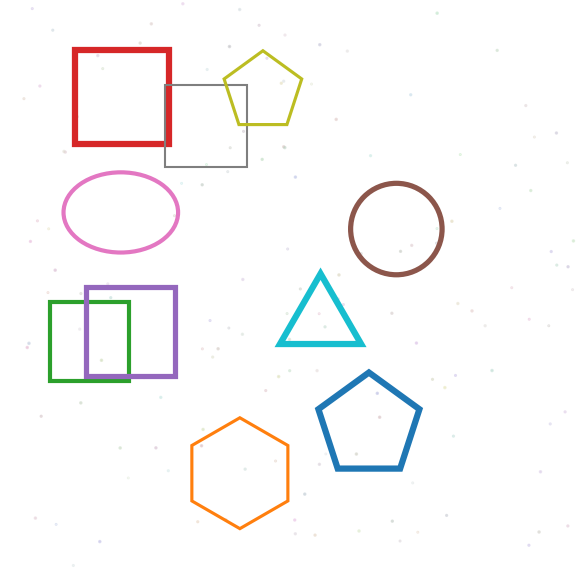[{"shape": "pentagon", "thickness": 3, "radius": 0.46, "center": [0.639, 0.262]}, {"shape": "hexagon", "thickness": 1.5, "radius": 0.48, "center": [0.415, 0.18]}, {"shape": "square", "thickness": 2, "radius": 0.34, "center": [0.156, 0.408]}, {"shape": "square", "thickness": 3, "radius": 0.41, "center": [0.211, 0.831]}, {"shape": "square", "thickness": 2.5, "radius": 0.39, "center": [0.225, 0.426]}, {"shape": "circle", "thickness": 2.5, "radius": 0.4, "center": [0.686, 0.603]}, {"shape": "oval", "thickness": 2, "radius": 0.5, "center": [0.209, 0.631]}, {"shape": "square", "thickness": 1, "radius": 0.35, "center": [0.357, 0.781]}, {"shape": "pentagon", "thickness": 1.5, "radius": 0.35, "center": [0.455, 0.841]}, {"shape": "triangle", "thickness": 3, "radius": 0.41, "center": [0.555, 0.444]}]